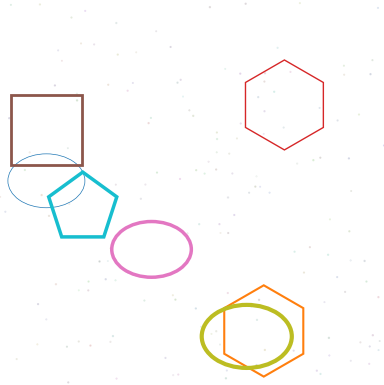[{"shape": "oval", "thickness": 0.5, "radius": 0.5, "center": [0.121, 0.53]}, {"shape": "hexagon", "thickness": 1.5, "radius": 0.59, "center": [0.685, 0.14]}, {"shape": "hexagon", "thickness": 1, "radius": 0.58, "center": [0.739, 0.727]}, {"shape": "square", "thickness": 2, "radius": 0.46, "center": [0.121, 0.662]}, {"shape": "oval", "thickness": 2.5, "radius": 0.52, "center": [0.394, 0.352]}, {"shape": "oval", "thickness": 3, "radius": 0.58, "center": [0.641, 0.126]}, {"shape": "pentagon", "thickness": 2.5, "radius": 0.46, "center": [0.215, 0.46]}]